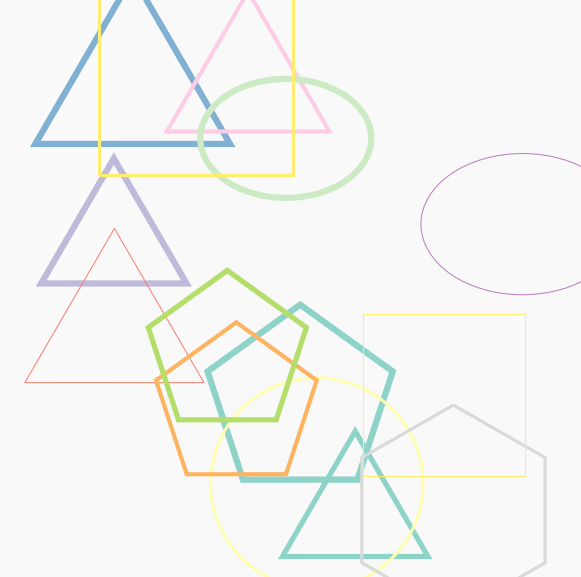[{"shape": "pentagon", "thickness": 3, "radius": 0.84, "center": [0.516, 0.304]}, {"shape": "triangle", "thickness": 2.5, "radius": 0.72, "center": [0.611, 0.108]}, {"shape": "circle", "thickness": 1.5, "radius": 0.91, "center": [0.545, 0.162]}, {"shape": "triangle", "thickness": 3, "radius": 0.72, "center": [0.196, 0.58]}, {"shape": "triangle", "thickness": 0.5, "radius": 0.89, "center": [0.197, 0.426]}, {"shape": "triangle", "thickness": 3, "radius": 0.97, "center": [0.228, 0.847]}, {"shape": "pentagon", "thickness": 2, "radius": 0.73, "center": [0.407, 0.296]}, {"shape": "pentagon", "thickness": 2.5, "radius": 0.71, "center": [0.391, 0.388]}, {"shape": "triangle", "thickness": 2, "radius": 0.81, "center": [0.427, 0.852]}, {"shape": "hexagon", "thickness": 1.5, "radius": 0.91, "center": [0.78, 0.116]}, {"shape": "oval", "thickness": 0.5, "radius": 0.87, "center": [0.899, 0.611]}, {"shape": "oval", "thickness": 3, "radius": 0.74, "center": [0.492, 0.76]}, {"shape": "square", "thickness": 0.5, "radius": 0.7, "center": [0.764, 0.315]}, {"shape": "square", "thickness": 1.5, "radius": 0.84, "center": [0.337, 0.864]}]